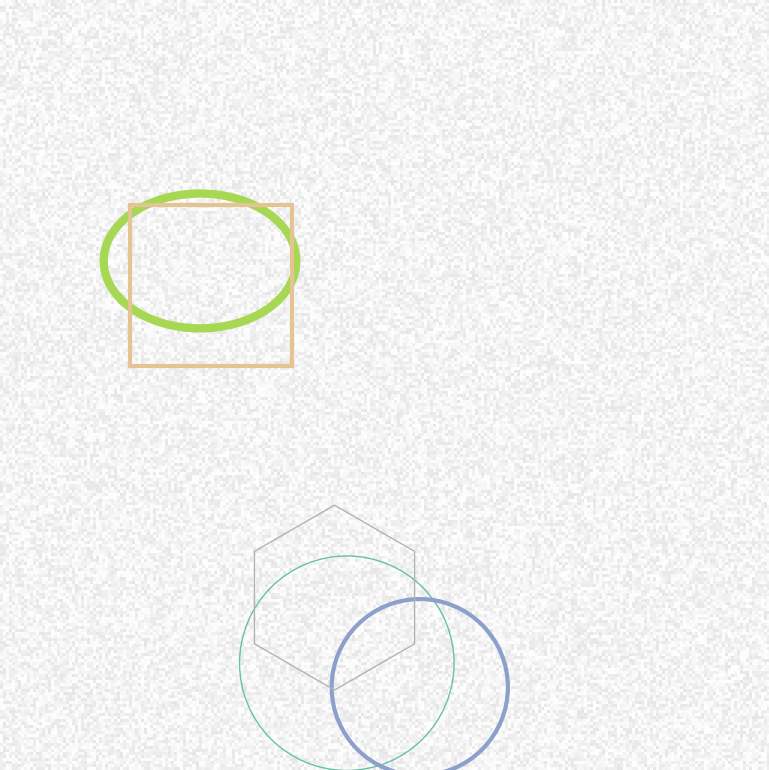[{"shape": "circle", "thickness": 0.5, "radius": 0.7, "center": [0.45, 0.139]}, {"shape": "circle", "thickness": 1.5, "radius": 0.57, "center": [0.545, 0.108]}, {"shape": "oval", "thickness": 3, "radius": 0.63, "center": [0.26, 0.661]}, {"shape": "square", "thickness": 1.5, "radius": 0.52, "center": [0.274, 0.629]}, {"shape": "hexagon", "thickness": 0.5, "radius": 0.6, "center": [0.434, 0.224]}]